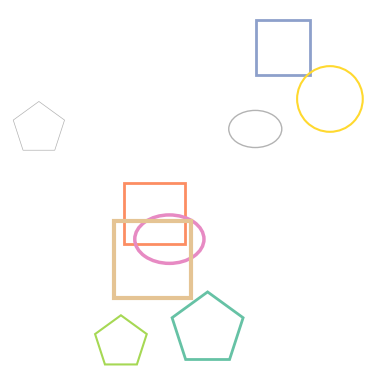[{"shape": "pentagon", "thickness": 2, "radius": 0.49, "center": [0.539, 0.145]}, {"shape": "square", "thickness": 2, "radius": 0.4, "center": [0.402, 0.446]}, {"shape": "square", "thickness": 2, "radius": 0.35, "center": [0.734, 0.876]}, {"shape": "oval", "thickness": 2.5, "radius": 0.45, "center": [0.44, 0.379]}, {"shape": "pentagon", "thickness": 1.5, "radius": 0.35, "center": [0.314, 0.11]}, {"shape": "circle", "thickness": 1.5, "radius": 0.43, "center": [0.857, 0.743]}, {"shape": "square", "thickness": 3, "radius": 0.5, "center": [0.397, 0.325]}, {"shape": "oval", "thickness": 1, "radius": 0.34, "center": [0.663, 0.665]}, {"shape": "pentagon", "thickness": 0.5, "radius": 0.35, "center": [0.101, 0.666]}]